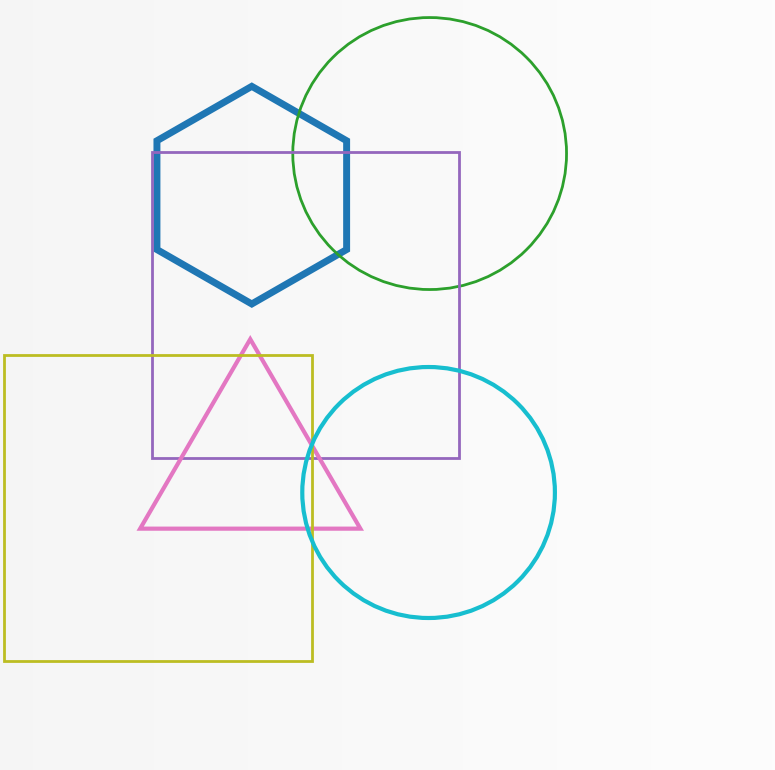[{"shape": "hexagon", "thickness": 2.5, "radius": 0.71, "center": [0.325, 0.747]}, {"shape": "circle", "thickness": 1, "radius": 0.88, "center": [0.554, 0.801]}, {"shape": "square", "thickness": 1, "radius": 0.99, "center": [0.394, 0.604]}, {"shape": "triangle", "thickness": 1.5, "radius": 0.82, "center": [0.323, 0.395]}, {"shape": "square", "thickness": 1, "radius": 0.99, "center": [0.204, 0.34]}, {"shape": "circle", "thickness": 1.5, "radius": 0.81, "center": [0.553, 0.36]}]